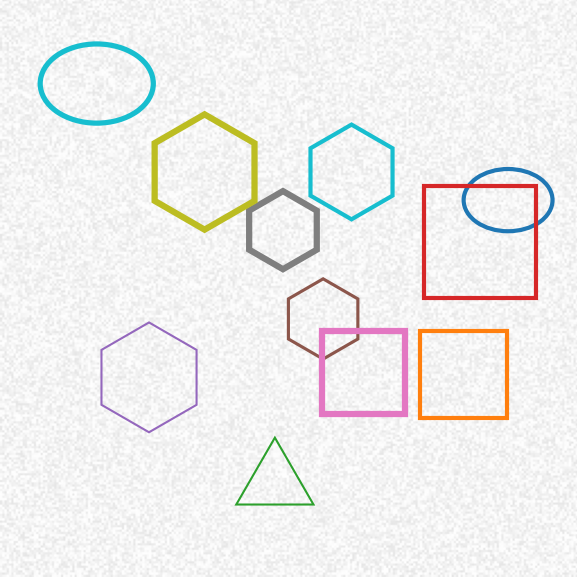[{"shape": "oval", "thickness": 2, "radius": 0.38, "center": [0.88, 0.653]}, {"shape": "square", "thickness": 2, "radius": 0.38, "center": [0.802, 0.351]}, {"shape": "triangle", "thickness": 1, "radius": 0.39, "center": [0.476, 0.164]}, {"shape": "square", "thickness": 2, "radius": 0.48, "center": [0.832, 0.58]}, {"shape": "hexagon", "thickness": 1, "radius": 0.48, "center": [0.258, 0.346]}, {"shape": "hexagon", "thickness": 1.5, "radius": 0.35, "center": [0.56, 0.447]}, {"shape": "square", "thickness": 3, "radius": 0.36, "center": [0.629, 0.354]}, {"shape": "hexagon", "thickness": 3, "radius": 0.34, "center": [0.49, 0.601]}, {"shape": "hexagon", "thickness": 3, "radius": 0.5, "center": [0.354, 0.701]}, {"shape": "hexagon", "thickness": 2, "radius": 0.41, "center": [0.609, 0.701]}, {"shape": "oval", "thickness": 2.5, "radius": 0.49, "center": [0.168, 0.854]}]